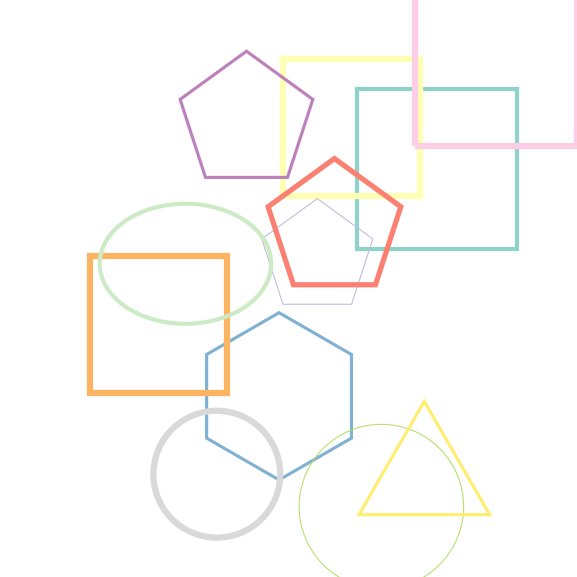[{"shape": "square", "thickness": 2, "radius": 0.69, "center": [0.756, 0.706]}, {"shape": "square", "thickness": 3, "radius": 0.59, "center": [0.609, 0.778]}, {"shape": "pentagon", "thickness": 0.5, "radius": 0.51, "center": [0.549, 0.554]}, {"shape": "pentagon", "thickness": 2.5, "radius": 0.6, "center": [0.579, 0.604]}, {"shape": "hexagon", "thickness": 1.5, "radius": 0.72, "center": [0.483, 0.313]}, {"shape": "square", "thickness": 3, "radius": 0.59, "center": [0.275, 0.437]}, {"shape": "circle", "thickness": 0.5, "radius": 0.71, "center": [0.66, 0.122]}, {"shape": "square", "thickness": 3, "radius": 0.7, "center": [0.86, 0.887]}, {"shape": "circle", "thickness": 3, "radius": 0.55, "center": [0.375, 0.178]}, {"shape": "pentagon", "thickness": 1.5, "radius": 0.6, "center": [0.427, 0.79]}, {"shape": "oval", "thickness": 2, "radius": 0.74, "center": [0.321, 0.542]}, {"shape": "triangle", "thickness": 1.5, "radius": 0.65, "center": [0.735, 0.173]}]